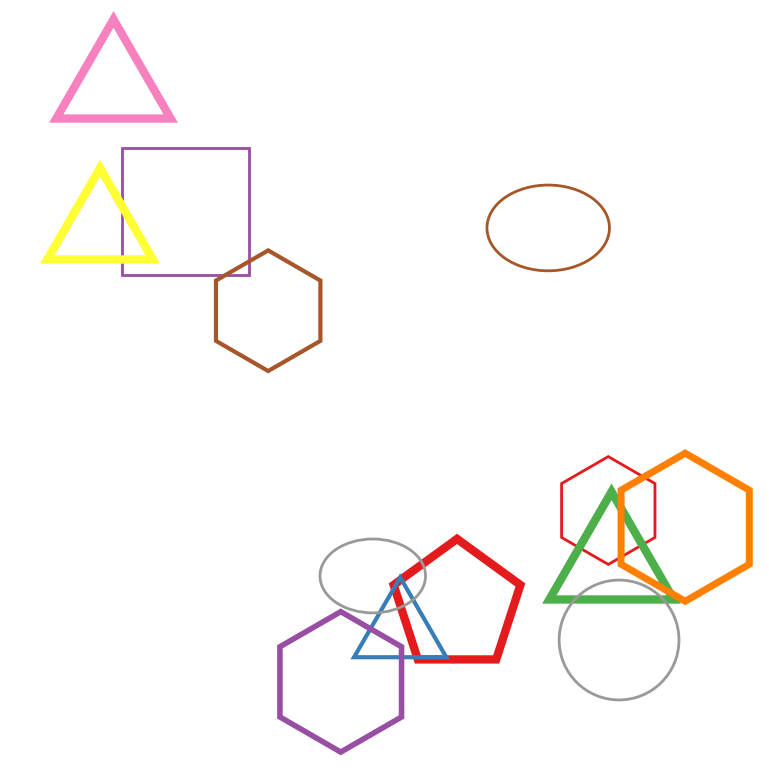[{"shape": "hexagon", "thickness": 1, "radius": 0.35, "center": [0.79, 0.337]}, {"shape": "pentagon", "thickness": 3, "radius": 0.43, "center": [0.594, 0.214]}, {"shape": "triangle", "thickness": 1.5, "radius": 0.35, "center": [0.52, 0.181]}, {"shape": "triangle", "thickness": 3, "radius": 0.47, "center": [0.794, 0.268]}, {"shape": "square", "thickness": 1, "radius": 0.41, "center": [0.241, 0.725]}, {"shape": "hexagon", "thickness": 2, "radius": 0.46, "center": [0.443, 0.114]}, {"shape": "hexagon", "thickness": 2.5, "radius": 0.48, "center": [0.89, 0.315]}, {"shape": "triangle", "thickness": 3, "radius": 0.4, "center": [0.13, 0.703]}, {"shape": "hexagon", "thickness": 1.5, "radius": 0.39, "center": [0.348, 0.596]}, {"shape": "oval", "thickness": 1, "radius": 0.4, "center": [0.712, 0.704]}, {"shape": "triangle", "thickness": 3, "radius": 0.43, "center": [0.147, 0.889]}, {"shape": "circle", "thickness": 1, "radius": 0.39, "center": [0.804, 0.169]}, {"shape": "oval", "thickness": 1, "radius": 0.34, "center": [0.484, 0.252]}]